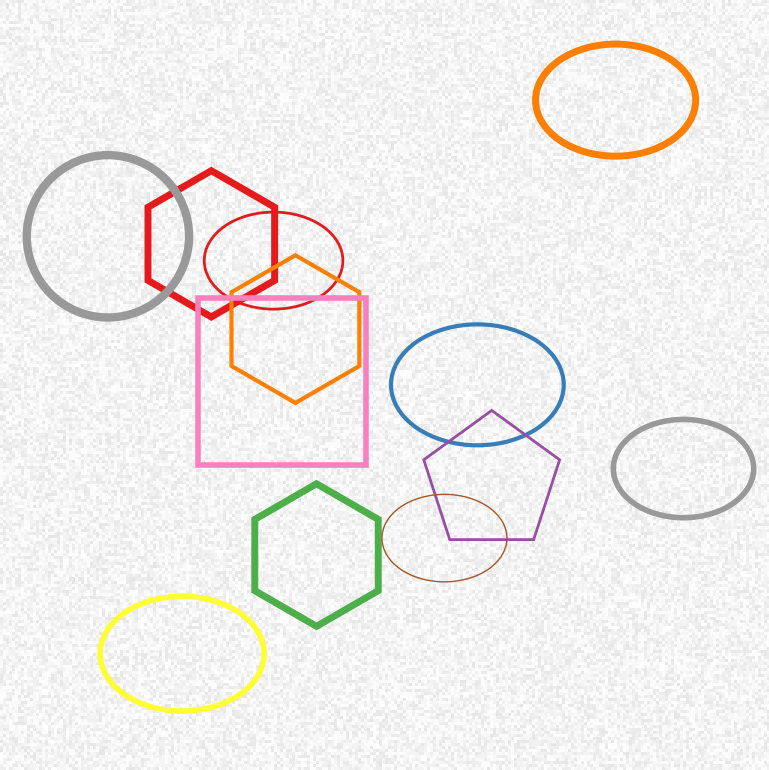[{"shape": "hexagon", "thickness": 2.5, "radius": 0.47, "center": [0.274, 0.683]}, {"shape": "oval", "thickness": 1, "radius": 0.45, "center": [0.355, 0.662]}, {"shape": "oval", "thickness": 1.5, "radius": 0.56, "center": [0.62, 0.5]}, {"shape": "hexagon", "thickness": 2.5, "radius": 0.46, "center": [0.411, 0.279]}, {"shape": "pentagon", "thickness": 1, "radius": 0.46, "center": [0.639, 0.374]}, {"shape": "oval", "thickness": 2.5, "radius": 0.52, "center": [0.8, 0.87]}, {"shape": "hexagon", "thickness": 1.5, "radius": 0.48, "center": [0.384, 0.573]}, {"shape": "oval", "thickness": 2, "radius": 0.53, "center": [0.237, 0.151]}, {"shape": "oval", "thickness": 0.5, "radius": 0.41, "center": [0.577, 0.301]}, {"shape": "square", "thickness": 2, "radius": 0.54, "center": [0.366, 0.505]}, {"shape": "oval", "thickness": 2, "radius": 0.46, "center": [0.888, 0.391]}, {"shape": "circle", "thickness": 3, "radius": 0.53, "center": [0.14, 0.693]}]